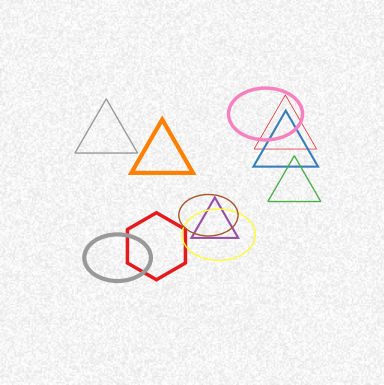[{"shape": "hexagon", "thickness": 2.5, "radius": 0.43, "center": [0.406, 0.36]}, {"shape": "triangle", "thickness": 0.5, "radius": 0.47, "center": [0.741, 0.66]}, {"shape": "triangle", "thickness": 1.5, "radius": 0.48, "center": [0.742, 0.616]}, {"shape": "triangle", "thickness": 1, "radius": 0.4, "center": [0.764, 0.516]}, {"shape": "triangle", "thickness": 1.5, "radius": 0.35, "center": [0.558, 0.417]}, {"shape": "triangle", "thickness": 3, "radius": 0.46, "center": [0.421, 0.597]}, {"shape": "oval", "thickness": 1, "radius": 0.48, "center": [0.568, 0.39]}, {"shape": "oval", "thickness": 1, "radius": 0.38, "center": [0.541, 0.441]}, {"shape": "oval", "thickness": 2.5, "radius": 0.48, "center": [0.69, 0.704]}, {"shape": "triangle", "thickness": 1, "radius": 0.47, "center": [0.276, 0.649]}, {"shape": "oval", "thickness": 3, "radius": 0.43, "center": [0.305, 0.331]}]